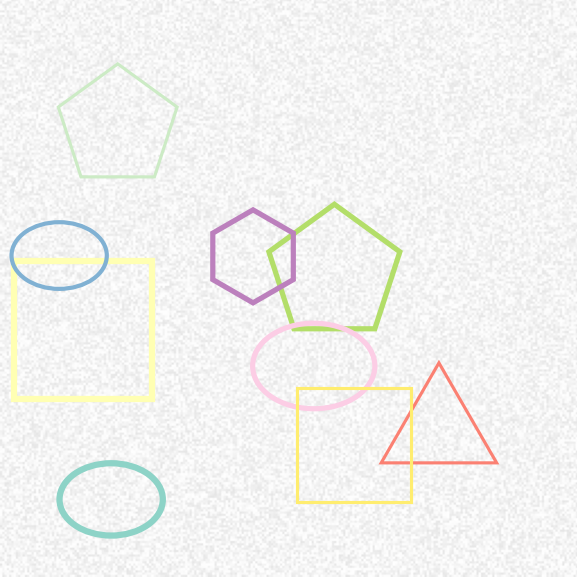[{"shape": "oval", "thickness": 3, "radius": 0.45, "center": [0.193, 0.134]}, {"shape": "square", "thickness": 3, "radius": 0.6, "center": [0.144, 0.427]}, {"shape": "triangle", "thickness": 1.5, "radius": 0.58, "center": [0.76, 0.255]}, {"shape": "oval", "thickness": 2, "radius": 0.41, "center": [0.102, 0.557]}, {"shape": "pentagon", "thickness": 2.5, "radius": 0.6, "center": [0.579, 0.526]}, {"shape": "oval", "thickness": 2.5, "radius": 0.53, "center": [0.543, 0.365]}, {"shape": "hexagon", "thickness": 2.5, "radius": 0.4, "center": [0.438, 0.555]}, {"shape": "pentagon", "thickness": 1.5, "radius": 0.54, "center": [0.204, 0.78]}, {"shape": "square", "thickness": 1.5, "radius": 0.49, "center": [0.613, 0.228]}]